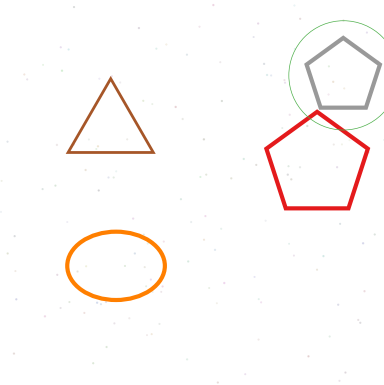[{"shape": "pentagon", "thickness": 3, "radius": 0.69, "center": [0.824, 0.571]}, {"shape": "circle", "thickness": 0.5, "radius": 0.71, "center": [0.892, 0.804]}, {"shape": "oval", "thickness": 3, "radius": 0.63, "center": [0.301, 0.309]}, {"shape": "triangle", "thickness": 2, "radius": 0.64, "center": [0.288, 0.668]}, {"shape": "pentagon", "thickness": 3, "radius": 0.5, "center": [0.892, 0.801]}]